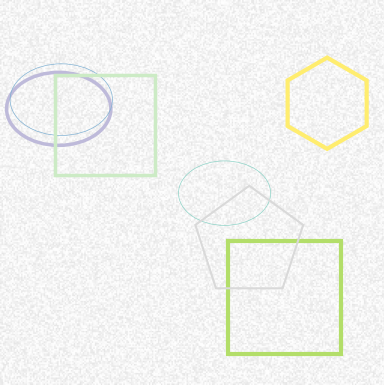[{"shape": "oval", "thickness": 0.5, "radius": 0.6, "center": [0.583, 0.498]}, {"shape": "oval", "thickness": 2.5, "radius": 0.68, "center": [0.153, 0.717]}, {"shape": "oval", "thickness": 0.5, "radius": 0.66, "center": [0.159, 0.741]}, {"shape": "square", "thickness": 3, "radius": 0.73, "center": [0.739, 0.228]}, {"shape": "pentagon", "thickness": 1.5, "radius": 0.74, "center": [0.647, 0.37]}, {"shape": "square", "thickness": 2.5, "radius": 0.65, "center": [0.272, 0.676]}, {"shape": "hexagon", "thickness": 3, "radius": 0.59, "center": [0.85, 0.732]}]